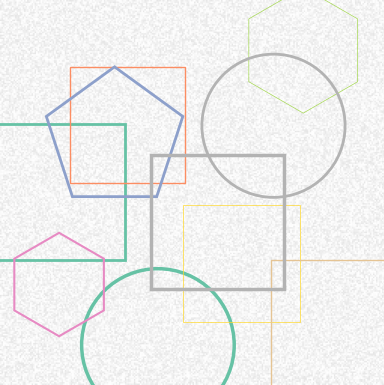[{"shape": "circle", "thickness": 2.5, "radius": 0.99, "center": [0.41, 0.104]}, {"shape": "square", "thickness": 2, "radius": 0.88, "center": [0.147, 0.501]}, {"shape": "square", "thickness": 1, "radius": 0.75, "center": [0.331, 0.676]}, {"shape": "pentagon", "thickness": 2, "radius": 0.93, "center": [0.298, 0.64]}, {"shape": "hexagon", "thickness": 1.5, "radius": 0.67, "center": [0.153, 0.261]}, {"shape": "hexagon", "thickness": 0.5, "radius": 0.82, "center": [0.788, 0.869]}, {"shape": "square", "thickness": 0.5, "radius": 0.76, "center": [0.627, 0.316]}, {"shape": "square", "thickness": 1, "radius": 0.92, "center": [0.889, 0.14]}, {"shape": "square", "thickness": 2.5, "radius": 0.87, "center": [0.565, 0.424]}, {"shape": "circle", "thickness": 2, "radius": 0.93, "center": [0.71, 0.673]}]